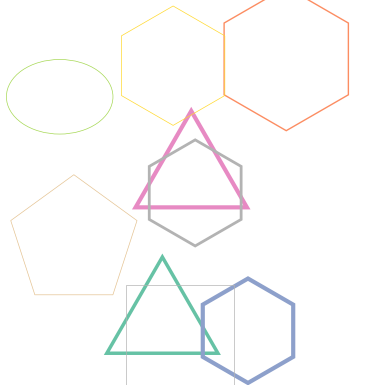[{"shape": "triangle", "thickness": 2.5, "radius": 0.83, "center": [0.422, 0.166]}, {"shape": "hexagon", "thickness": 1, "radius": 0.93, "center": [0.743, 0.847]}, {"shape": "hexagon", "thickness": 3, "radius": 0.68, "center": [0.644, 0.141]}, {"shape": "triangle", "thickness": 3, "radius": 0.83, "center": [0.497, 0.545]}, {"shape": "oval", "thickness": 0.5, "radius": 0.69, "center": [0.155, 0.749]}, {"shape": "hexagon", "thickness": 0.5, "radius": 0.78, "center": [0.45, 0.829]}, {"shape": "pentagon", "thickness": 0.5, "radius": 0.86, "center": [0.192, 0.374]}, {"shape": "hexagon", "thickness": 2, "radius": 0.69, "center": [0.507, 0.499]}, {"shape": "square", "thickness": 0.5, "radius": 0.7, "center": [0.467, 0.12]}]